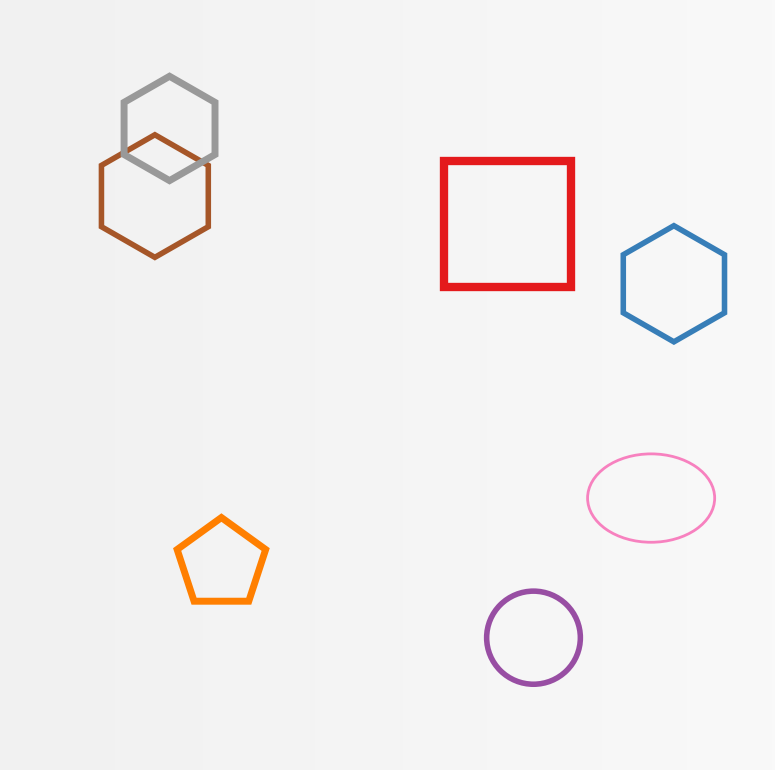[{"shape": "square", "thickness": 3, "radius": 0.41, "center": [0.655, 0.709]}, {"shape": "hexagon", "thickness": 2, "radius": 0.38, "center": [0.87, 0.631]}, {"shape": "circle", "thickness": 2, "radius": 0.3, "center": [0.688, 0.172]}, {"shape": "pentagon", "thickness": 2.5, "radius": 0.3, "center": [0.286, 0.268]}, {"shape": "hexagon", "thickness": 2, "radius": 0.4, "center": [0.2, 0.745]}, {"shape": "oval", "thickness": 1, "radius": 0.41, "center": [0.84, 0.353]}, {"shape": "hexagon", "thickness": 2.5, "radius": 0.34, "center": [0.219, 0.833]}]